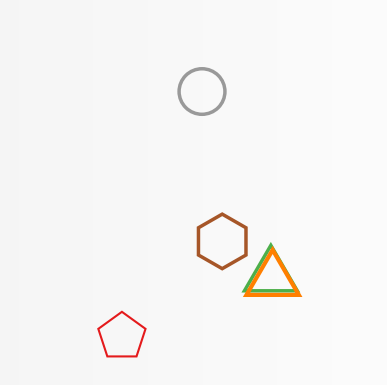[{"shape": "pentagon", "thickness": 1.5, "radius": 0.32, "center": [0.315, 0.126]}, {"shape": "triangle", "thickness": 2.5, "radius": 0.39, "center": [0.699, 0.284]}, {"shape": "triangle", "thickness": 3, "radius": 0.39, "center": [0.704, 0.273]}, {"shape": "hexagon", "thickness": 2.5, "radius": 0.35, "center": [0.573, 0.373]}, {"shape": "circle", "thickness": 2.5, "radius": 0.3, "center": [0.521, 0.762]}]